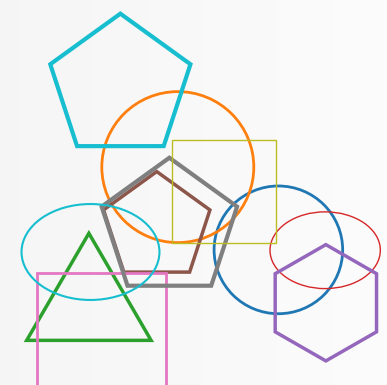[{"shape": "circle", "thickness": 2, "radius": 0.83, "center": [0.718, 0.351]}, {"shape": "circle", "thickness": 2, "radius": 0.98, "center": [0.459, 0.566]}, {"shape": "triangle", "thickness": 2.5, "radius": 0.93, "center": [0.229, 0.209]}, {"shape": "oval", "thickness": 1, "radius": 0.71, "center": [0.839, 0.35]}, {"shape": "hexagon", "thickness": 2.5, "radius": 0.75, "center": [0.841, 0.214]}, {"shape": "pentagon", "thickness": 2.5, "radius": 0.72, "center": [0.404, 0.41]}, {"shape": "square", "thickness": 2, "radius": 0.83, "center": [0.263, 0.124]}, {"shape": "pentagon", "thickness": 3, "radius": 0.92, "center": [0.437, 0.407]}, {"shape": "square", "thickness": 1, "radius": 0.67, "center": [0.579, 0.502]}, {"shape": "pentagon", "thickness": 3, "radius": 0.95, "center": [0.311, 0.774]}, {"shape": "oval", "thickness": 1.5, "radius": 0.89, "center": [0.234, 0.345]}]